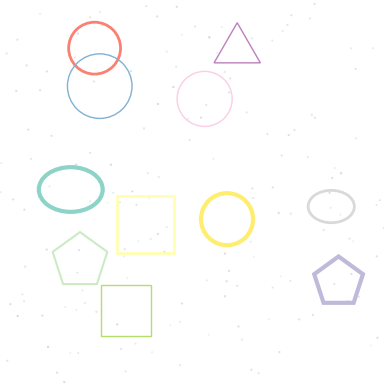[{"shape": "oval", "thickness": 3, "radius": 0.41, "center": [0.184, 0.508]}, {"shape": "square", "thickness": 2, "radius": 0.37, "center": [0.378, 0.417]}, {"shape": "pentagon", "thickness": 3, "radius": 0.33, "center": [0.879, 0.267]}, {"shape": "circle", "thickness": 2, "radius": 0.34, "center": [0.246, 0.875]}, {"shape": "circle", "thickness": 1, "radius": 0.42, "center": [0.259, 0.776]}, {"shape": "square", "thickness": 1, "radius": 0.33, "center": [0.327, 0.192]}, {"shape": "circle", "thickness": 1, "radius": 0.36, "center": [0.532, 0.743]}, {"shape": "oval", "thickness": 2, "radius": 0.3, "center": [0.86, 0.464]}, {"shape": "triangle", "thickness": 1, "radius": 0.35, "center": [0.616, 0.872]}, {"shape": "pentagon", "thickness": 1.5, "radius": 0.37, "center": [0.208, 0.323]}, {"shape": "circle", "thickness": 3, "radius": 0.34, "center": [0.59, 0.431]}]